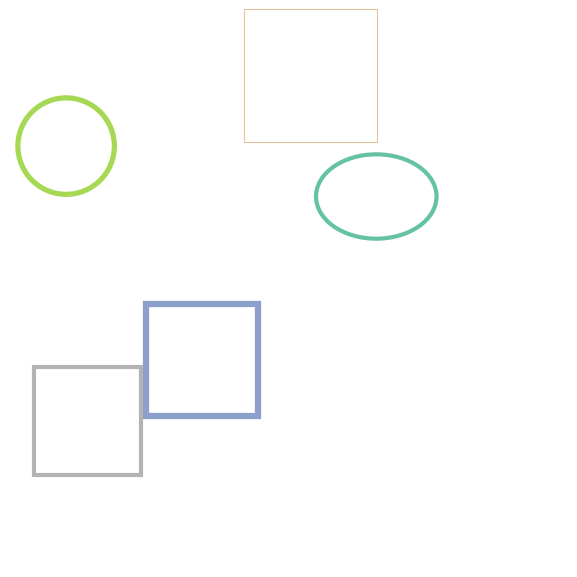[{"shape": "oval", "thickness": 2, "radius": 0.52, "center": [0.652, 0.659]}, {"shape": "square", "thickness": 3, "radius": 0.49, "center": [0.35, 0.376]}, {"shape": "circle", "thickness": 2.5, "radius": 0.42, "center": [0.114, 0.746]}, {"shape": "square", "thickness": 0.5, "radius": 0.58, "center": [0.537, 0.869]}, {"shape": "square", "thickness": 2, "radius": 0.47, "center": [0.152, 0.27]}]